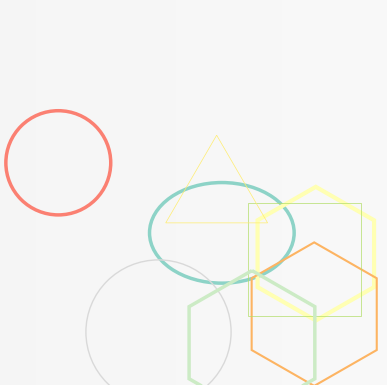[{"shape": "oval", "thickness": 2.5, "radius": 0.93, "center": [0.572, 0.395]}, {"shape": "hexagon", "thickness": 3, "radius": 0.87, "center": [0.815, 0.341]}, {"shape": "circle", "thickness": 2.5, "radius": 0.68, "center": [0.15, 0.577]}, {"shape": "hexagon", "thickness": 1.5, "radius": 0.93, "center": [0.811, 0.184]}, {"shape": "square", "thickness": 0.5, "radius": 0.73, "center": [0.785, 0.325]}, {"shape": "circle", "thickness": 1, "radius": 0.94, "center": [0.409, 0.138]}, {"shape": "hexagon", "thickness": 2.5, "radius": 0.94, "center": [0.65, 0.11]}, {"shape": "triangle", "thickness": 0.5, "radius": 0.76, "center": [0.559, 0.497]}]